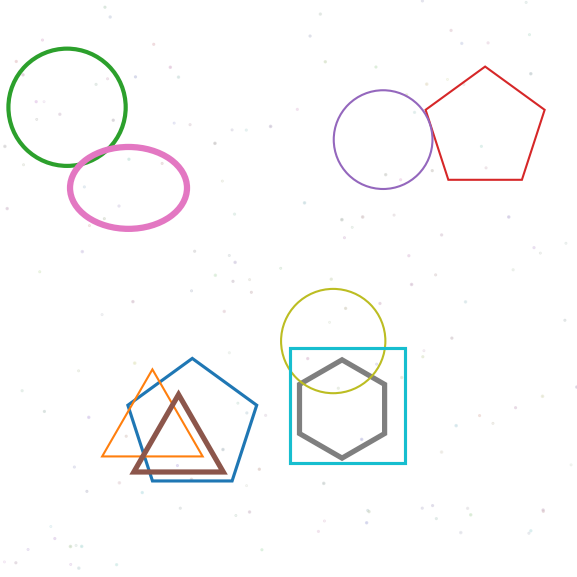[{"shape": "pentagon", "thickness": 1.5, "radius": 0.59, "center": [0.333, 0.261]}, {"shape": "triangle", "thickness": 1, "radius": 0.5, "center": [0.264, 0.259]}, {"shape": "circle", "thickness": 2, "radius": 0.51, "center": [0.116, 0.813]}, {"shape": "pentagon", "thickness": 1, "radius": 0.54, "center": [0.84, 0.775]}, {"shape": "circle", "thickness": 1, "radius": 0.43, "center": [0.663, 0.757]}, {"shape": "triangle", "thickness": 2.5, "radius": 0.45, "center": [0.309, 0.227]}, {"shape": "oval", "thickness": 3, "radius": 0.51, "center": [0.223, 0.674]}, {"shape": "hexagon", "thickness": 2.5, "radius": 0.43, "center": [0.592, 0.291]}, {"shape": "circle", "thickness": 1, "radius": 0.45, "center": [0.577, 0.409]}, {"shape": "square", "thickness": 1.5, "radius": 0.5, "center": [0.602, 0.297]}]